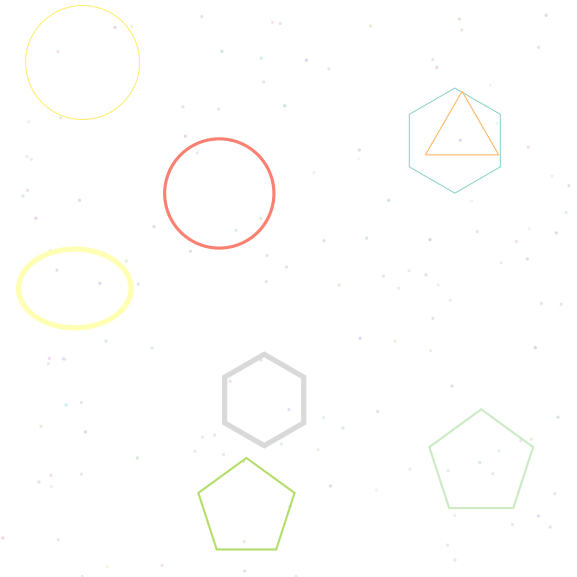[{"shape": "hexagon", "thickness": 0.5, "radius": 0.45, "center": [0.788, 0.756]}, {"shape": "oval", "thickness": 2.5, "radius": 0.49, "center": [0.13, 0.5]}, {"shape": "circle", "thickness": 1.5, "radius": 0.47, "center": [0.38, 0.664]}, {"shape": "triangle", "thickness": 0.5, "radius": 0.37, "center": [0.8, 0.768]}, {"shape": "pentagon", "thickness": 1, "radius": 0.44, "center": [0.427, 0.119]}, {"shape": "hexagon", "thickness": 2.5, "radius": 0.4, "center": [0.457, 0.306]}, {"shape": "pentagon", "thickness": 1, "radius": 0.47, "center": [0.833, 0.196]}, {"shape": "circle", "thickness": 0.5, "radius": 0.49, "center": [0.143, 0.891]}]